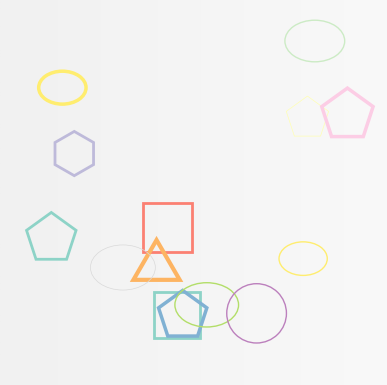[{"shape": "square", "thickness": 2, "radius": 0.3, "center": [0.457, 0.182]}, {"shape": "pentagon", "thickness": 2, "radius": 0.34, "center": [0.132, 0.381]}, {"shape": "pentagon", "thickness": 0.5, "radius": 0.29, "center": [0.793, 0.693]}, {"shape": "hexagon", "thickness": 2, "radius": 0.29, "center": [0.192, 0.601]}, {"shape": "square", "thickness": 2, "radius": 0.32, "center": [0.433, 0.409]}, {"shape": "pentagon", "thickness": 2.5, "radius": 0.33, "center": [0.471, 0.18]}, {"shape": "triangle", "thickness": 3, "radius": 0.34, "center": [0.404, 0.308]}, {"shape": "oval", "thickness": 1, "radius": 0.41, "center": [0.533, 0.208]}, {"shape": "pentagon", "thickness": 2.5, "radius": 0.35, "center": [0.897, 0.702]}, {"shape": "oval", "thickness": 0.5, "radius": 0.42, "center": [0.317, 0.305]}, {"shape": "circle", "thickness": 1, "radius": 0.39, "center": [0.662, 0.186]}, {"shape": "oval", "thickness": 1, "radius": 0.39, "center": [0.812, 0.893]}, {"shape": "oval", "thickness": 1, "radius": 0.31, "center": [0.782, 0.328]}, {"shape": "oval", "thickness": 2.5, "radius": 0.31, "center": [0.161, 0.772]}]